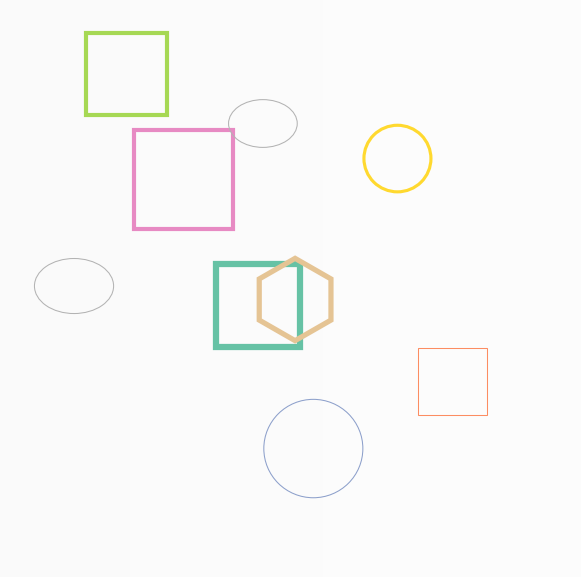[{"shape": "square", "thickness": 3, "radius": 0.36, "center": [0.444, 0.47]}, {"shape": "square", "thickness": 0.5, "radius": 0.29, "center": [0.778, 0.339]}, {"shape": "circle", "thickness": 0.5, "radius": 0.43, "center": [0.539, 0.222]}, {"shape": "square", "thickness": 2, "radius": 0.43, "center": [0.315, 0.688]}, {"shape": "square", "thickness": 2, "radius": 0.35, "center": [0.218, 0.871]}, {"shape": "circle", "thickness": 1.5, "radius": 0.29, "center": [0.684, 0.725]}, {"shape": "hexagon", "thickness": 2.5, "radius": 0.36, "center": [0.508, 0.48]}, {"shape": "oval", "thickness": 0.5, "radius": 0.3, "center": [0.452, 0.785]}, {"shape": "oval", "thickness": 0.5, "radius": 0.34, "center": [0.127, 0.504]}]